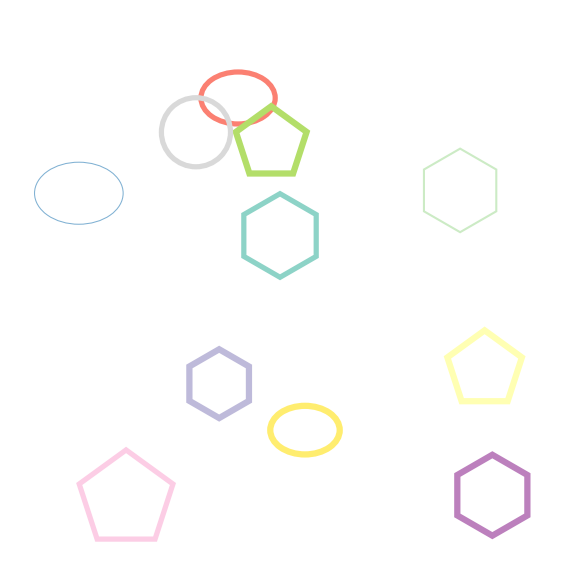[{"shape": "hexagon", "thickness": 2.5, "radius": 0.36, "center": [0.485, 0.591]}, {"shape": "pentagon", "thickness": 3, "radius": 0.34, "center": [0.839, 0.359]}, {"shape": "hexagon", "thickness": 3, "radius": 0.3, "center": [0.38, 0.335]}, {"shape": "oval", "thickness": 2.5, "radius": 0.32, "center": [0.412, 0.829]}, {"shape": "oval", "thickness": 0.5, "radius": 0.38, "center": [0.137, 0.665]}, {"shape": "pentagon", "thickness": 3, "radius": 0.32, "center": [0.47, 0.751]}, {"shape": "pentagon", "thickness": 2.5, "radius": 0.43, "center": [0.218, 0.135]}, {"shape": "circle", "thickness": 2.5, "radius": 0.3, "center": [0.339, 0.77]}, {"shape": "hexagon", "thickness": 3, "radius": 0.35, "center": [0.853, 0.142]}, {"shape": "hexagon", "thickness": 1, "radius": 0.36, "center": [0.797, 0.669]}, {"shape": "oval", "thickness": 3, "radius": 0.3, "center": [0.528, 0.254]}]